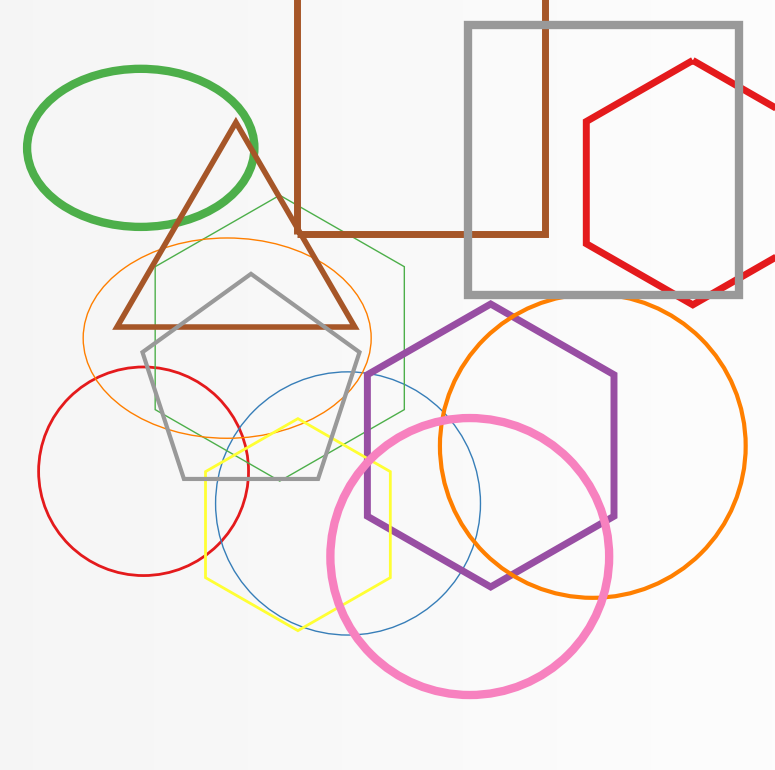[{"shape": "hexagon", "thickness": 2.5, "radius": 0.79, "center": [0.894, 0.763]}, {"shape": "circle", "thickness": 1, "radius": 0.68, "center": [0.185, 0.388]}, {"shape": "circle", "thickness": 0.5, "radius": 0.85, "center": [0.449, 0.346]}, {"shape": "oval", "thickness": 3, "radius": 0.73, "center": [0.182, 0.808]}, {"shape": "hexagon", "thickness": 0.5, "radius": 0.93, "center": [0.361, 0.561]}, {"shape": "hexagon", "thickness": 2.5, "radius": 0.92, "center": [0.633, 0.421]}, {"shape": "oval", "thickness": 0.5, "radius": 0.93, "center": [0.293, 0.561]}, {"shape": "circle", "thickness": 1.5, "radius": 0.99, "center": [0.765, 0.421]}, {"shape": "hexagon", "thickness": 1, "radius": 0.69, "center": [0.384, 0.319]}, {"shape": "square", "thickness": 2.5, "radius": 0.8, "center": [0.543, 0.857]}, {"shape": "triangle", "thickness": 2, "radius": 0.89, "center": [0.304, 0.664]}, {"shape": "circle", "thickness": 3, "radius": 0.9, "center": [0.606, 0.277]}, {"shape": "square", "thickness": 3, "radius": 0.88, "center": [0.779, 0.793]}, {"shape": "pentagon", "thickness": 1.5, "radius": 0.74, "center": [0.324, 0.497]}]